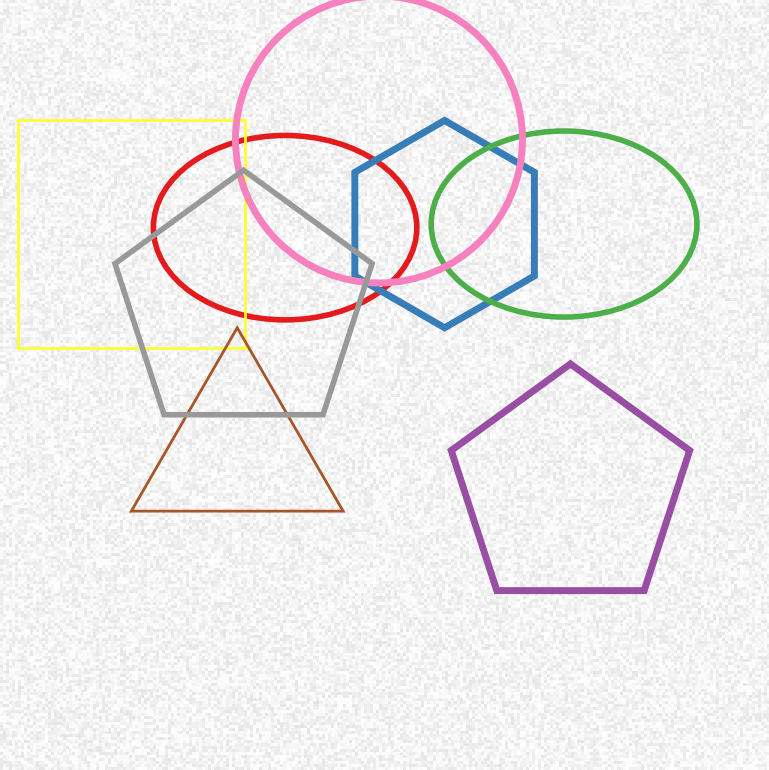[{"shape": "oval", "thickness": 2, "radius": 0.86, "center": [0.37, 0.704]}, {"shape": "hexagon", "thickness": 2.5, "radius": 0.67, "center": [0.577, 0.709]}, {"shape": "oval", "thickness": 2, "radius": 0.86, "center": [0.733, 0.709]}, {"shape": "pentagon", "thickness": 2.5, "radius": 0.81, "center": [0.741, 0.365]}, {"shape": "square", "thickness": 1, "radius": 0.74, "center": [0.171, 0.696]}, {"shape": "triangle", "thickness": 1, "radius": 0.79, "center": [0.308, 0.416]}, {"shape": "circle", "thickness": 2.5, "radius": 0.93, "center": [0.492, 0.819]}, {"shape": "pentagon", "thickness": 2, "radius": 0.88, "center": [0.316, 0.603]}]